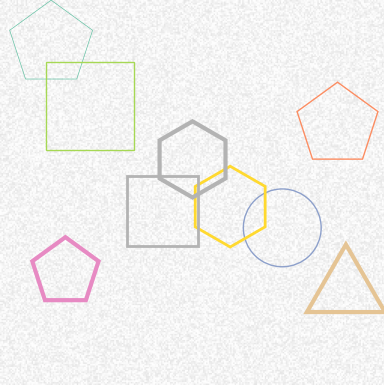[{"shape": "pentagon", "thickness": 0.5, "radius": 0.57, "center": [0.133, 0.886]}, {"shape": "pentagon", "thickness": 1, "radius": 0.55, "center": [0.877, 0.676]}, {"shape": "circle", "thickness": 1, "radius": 0.51, "center": [0.733, 0.408]}, {"shape": "pentagon", "thickness": 3, "radius": 0.45, "center": [0.17, 0.294]}, {"shape": "square", "thickness": 1, "radius": 0.57, "center": [0.234, 0.725]}, {"shape": "hexagon", "thickness": 2, "radius": 0.52, "center": [0.598, 0.463]}, {"shape": "triangle", "thickness": 3, "radius": 0.59, "center": [0.898, 0.248]}, {"shape": "hexagon", "thickness": 3, "radius": 0.49, "center": [0.5, 0.586]}, {"shape": "square", "thickness": 2, "radius": 0.46, "center": [0.422, 0.453]}]